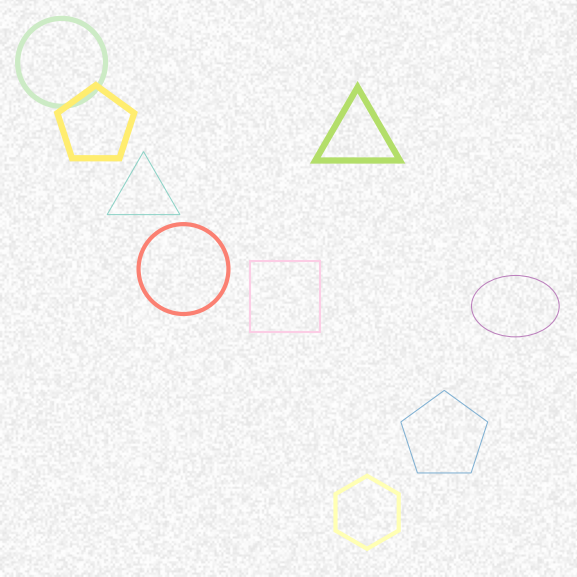[{"shape": "triangle", "thickness": 0.5, "radius": 0.36, "center": [0.249, 0.664]}, {"shape": "hexagon", "thickness": 2, "radius": 0.32, "center": [0.636, 0.112]}, {"shape": "circle", "thickness": 2, "radius": 0.39, "center": [0.318, 0.533]}, {"shape": "pentagon", "thickness": 0.5, "radius": 0.4, "center": [0.769, 0.244]}, {"shape": "triangle", "thickness": 3, "radius": 0.42, "center": [0.619, 0.764]}, {"shape": "square", "thickness": 1, "radius": 0.31, "center": [0.493, 0.485]}, {"shape": "oval", "thickness": 0.5, "radius": 0.38, "center": [0.892, 0.469]}, {"shape": "circle", "thickness": 2.5, "radius": 0.38, "center": [0.107, 0.891]}, {"shape": "pentagon", "thickness": 3, "radius": 0.35, "center": [0.166, 0.782]}]